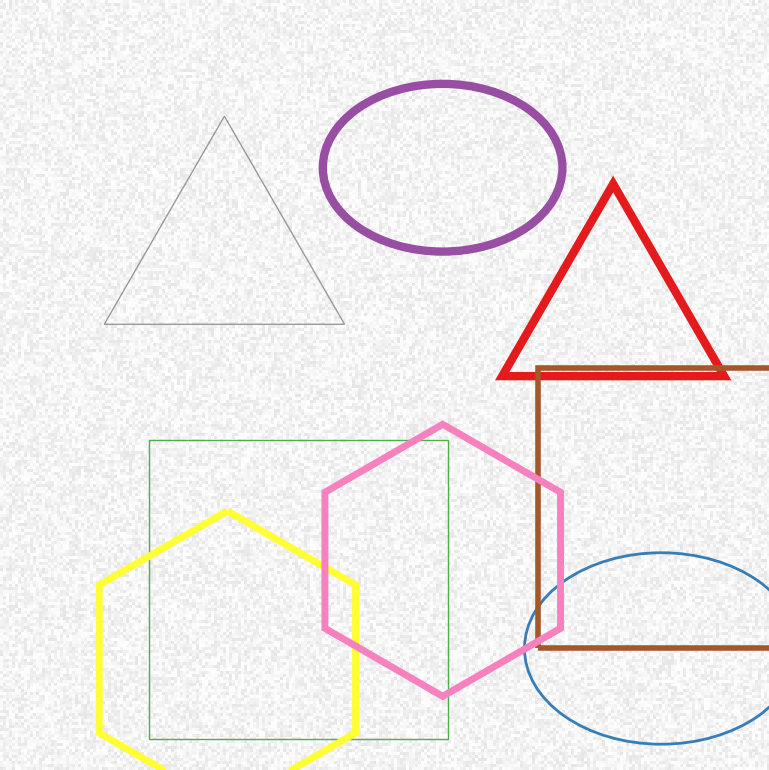[{"shape": "triangle", "thickness": 3, "radius": 0.83, "center": [0.796, 0.595]}, {"shape": "oval", "thickness": 1, "radius": 0.89, "center": [0.859, 0.158]}, {"shape": "square", "thickness": 0.5, "radius": 0.97, "center": [0.387, 0.234]}, {"shape": "oval", "thickness": 3, "radius": 0.78, "center": [0.575, 0.782]}, {"shape": "hexagon", "thickness": 2.5, "radius": 0.96, "center": [0.295, 0.144]}, {"shape": "square", "thickness": 2, "radius": 0.91, "center": [0.88, 0.34]}, {"shape": "hexagon", "thickness": 2.5, "radius": 0.88, "center": [0.575, 0.272]}, {"shape": "triangle", "thickness": 0.5, "radius": 0.9, "center": [0.291, 0.669]}]